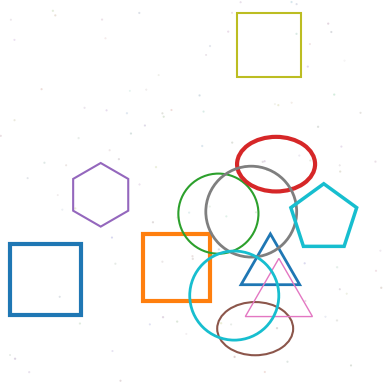[{"shape": "square", "thickness": 3, "radius": 0.46, "center": [0.118, 0.274]}, {"shape": "triangle", "thickness": 2, "radius": 0.44, "center": [0.702, 0.305]}, {"shape": "square", "thickness": 3, "radius": 0.44, "center": [0.459, 0.305]}, {"shape": "circle", "thickness": 1.5, "radius": 0.52, "center": [0.567, 0.445]}, {"shape": "oval", "thickness": 3, "radius": 0.51, "center": [0.717, 0.574]}, {"shape": "hexagon", "thickness": 1.5, "radius": 0.41, "center": [0.262, 0.494]}, {"shape": "oval", "thickness": 1.5, "radius": 0.49, "center": [0.663, 0.146]}, {"shape": "triangle", "thickness": 1, "radius": 0.5, "center": [0.724, 0.228]}, {"shape": "circle", "thickness": 2, "radius": 0.59, "center": [0.653, 0.45]}, {"shape": "square", "thickness": 1.5, "radius": 0.41, "center": [0.7, 0.884]}, {"shape": "circle", "thickness": 2, "radius": 0.58, "center": [0.608, 0.232]}, {"shape": "pentagon", "thickness": 2.5, "radius": 0.45, "center": [0.841, 0.433]}]